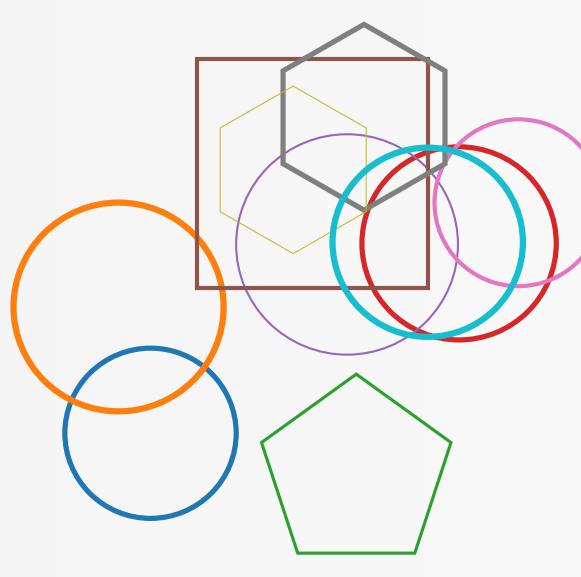[{"shape": "circle", "thickness": 2.5, "radius": 0.74, "center": [0.259, 0.249]}, {"shape": "circle", "thickness": 3, "radius": 0.9, "center": [0.204, 0.468]}, {"shape": "pentagon", "thickness": 1.5, "radius": 0.86, "center": [0.613, 0.18]}, {"shape": "circle", "thickness": 2.5, "radius": 0.84, "center": [0.79, 0.578]}, {"shape": "circle", "thickness": 1, "radius": 0.95, "center": [0.597, 0.576]}, {"shape": "square", "thickness": 2, "radius": 0.99, "center": [0.538, 0.699]}, {"shape": "circle", "thickness": 2, "radius": 0.72, "center": [0.892, 0.648]}, {"shape": "hexagon", "thickness": 2.5, "radius": 0.8, "center": [0.626, 0.796]}, {"shape": "hexagon", "thickness": 0.5, "radius": 0.73, "center": [0.504, 0.705]}, {"shape": "circle", "thickness": 3, "radius": 0.82, "center": [0.736, 0.58]}]